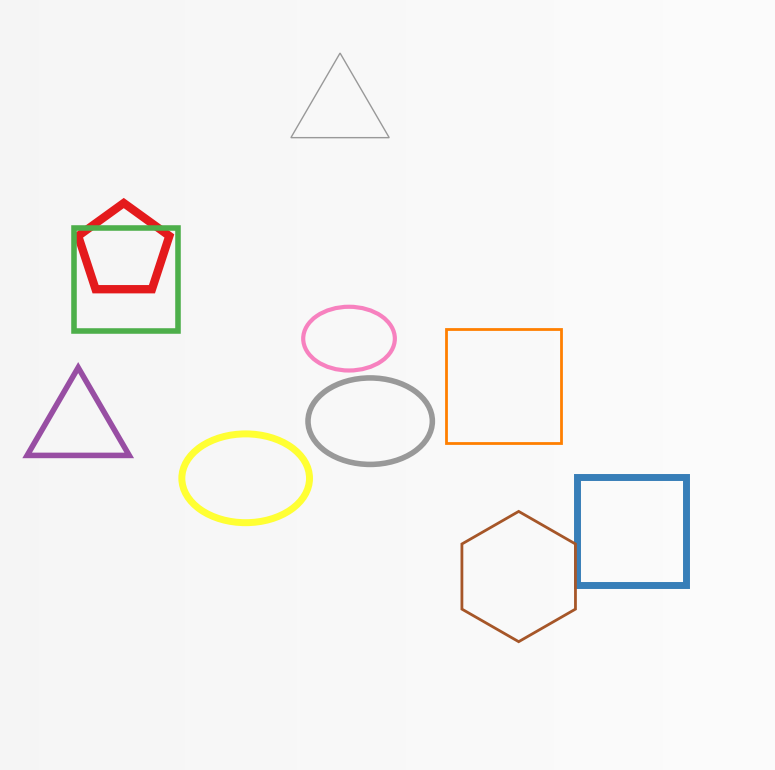[{"shape": "pentagon", "thickness": 3, "radius": 0.31, "center": [0.16, 0.674]}, {"shape": "square", "thickness": 2.5, "radius": 0.35, "center": [0.815, 0.31]}, {"shape": "square", "thickness": 2, "radius": 0.33, "center": [0.162, 0.637]}, {"shape": "triangle", "thickness": 2, "radius": 0.38, "center": [0.101, 0.447]}, {"shape": "square", "thickness": 1, "radius": 0.37, "center": [0.65, 0.499]}, {"shape": "oval", "thickness": 2.5, "radius": 0.41, "center": [0.317, 0.379]}, {"shape": "hexagon", "thickness": 1, "radius": 0.42, "center": [0.669, 0.251]}, {"shape": "oval", "thickness": 1.5, "radius": 0.3, "center": [0.45, 0.56]}, {"shape": "triangle", "thickness": 0.5, "radius": 0.37, "center": [0.439, 0.858]}, {"shape": "oval", "thickness": 2, "radius": 0.4, "center": [0.478, 0.453]}]